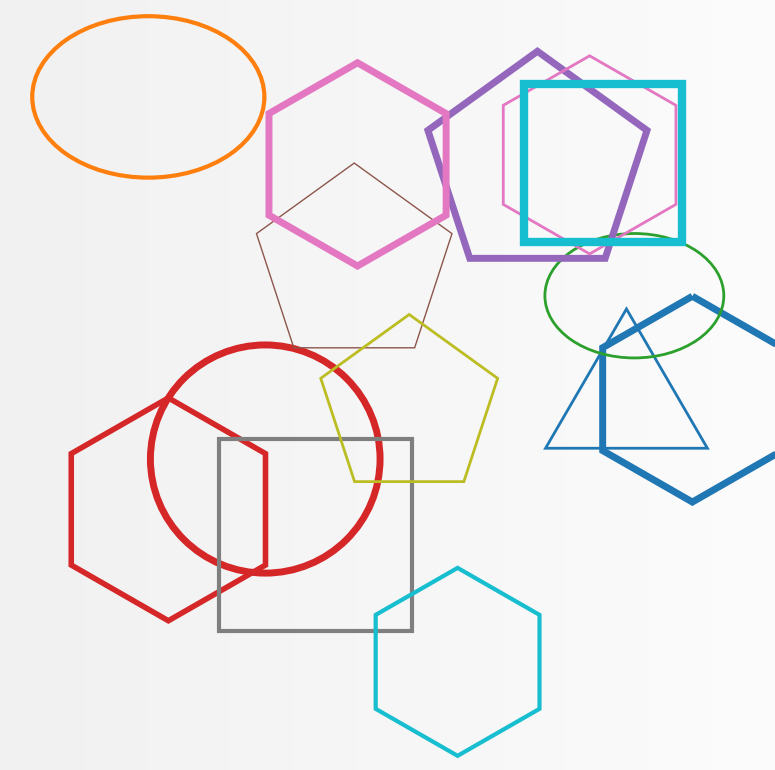[{"shape": "hexagon", "thickness": 2.5, "radius": 0.67, "center": [0.893, 0.482]}, {"shape": "triangle", "thickness": 1, "radius": 0.6, "center": [0.808, 0.478]}, {"shape": "oval", "thickness": 1.5, "radius": 0.75, "center": [0.191, 0.874]}, {"shape": "oval", "thickness": 1, "radius": 0.58, "center": [0.819, 0.616]}, {"shape": "hexagon", "thickness": 2, "radius": 0.72, "center": [0.217, 0.339]}, {"shape": "circle", "thickness": 2.5, "radius": 0.74, "center": [0.342, 0.404]}, {"shape": "pentagon", "thickness": 2.5, "radius": 0.74, "center": [0.693, 0.785]}, {"shape": "pentagon", "thickness": 0.5, "radius": 0.66, "center": [0.457, 0.656]}, {"shape": "hexagon", "thickness": 2.5, "radius": 0.66, "center": [0.461, 0.787]}, {"shape": "hexagon", "thickness": 1, "radius": 0.64, "center": [0.761, 0.799]}, {"shape": "square", "thickness": 1.5, "radius": 0.62, "center": [0.407, 0.305]}, {"shape": "pentagon", "thickness": 1, "radius": 0.6, "center": [0.528, 0.472]}, {"shape": "square", "thickness": 3, "radius": 0.51, "center": [0.778, 0.788]}, {"shape": "hexagon", "thickness": 1.5, "radius": 0.61, "center": [0.59, 0.14]}]